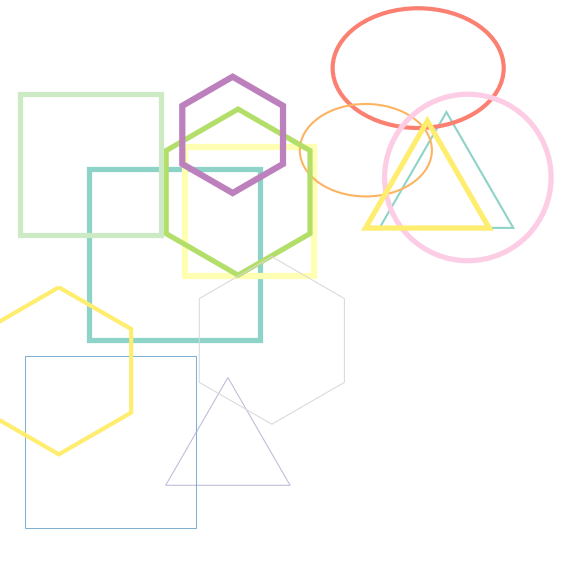[{"shape": "square", "thickness": 2.5, "radius": 0.74, "center": [0.302, 0.558]}, {"shape": "triangle", "thickness": 1, "radius": 0.67, "center": [0.773, 0.671]}, {"shape": "square", "thickness": 3, "radius": 0.56, "center": [0.432, 0.633]}, {"shape": "triangle", "thickness": 0.5, "radius": 0.62, "center": [0.395, 0.221]}, {"shape": "oval", "thickness": 2, "radius": 0.74, "center": [0.724, 0.881]}, {"shape": "square", "thickness": 0.5, "radius": 0.74, "center": [0.191, 0.234]}, {"shape": "oval", "thickness": 1, "radius": 0.57, "center": [0.634, 0.739]}, {"shape": "hexagon", "thickness": 2.5, "radius": 0.72, "center": [0.412, 0.666]}, {"shape": "circle", "thickness": 2.5, "radius": 0.72, "center": [0.81, 0.692]}, {"shape": "hexagon", "thickness": 0.5, "radius": 0.73, "center": [0.471, 0.41]}, {"shape": "hexagon", "thickness": 3, "radius": 0.5, "center": [0.403, 0.766]}, {"shape": "square", "thickness": 2.5, "radius": 0.61, "center": [0.157, 0.714]}, {"shape": "triangle", "thickness": 2.5, "radius": 0.62, "center": [0.74, 0.666]}, {"shape": "hexagon", "thickness": 2, "radius": 0.72, "center": [0.102, 0.357]}]